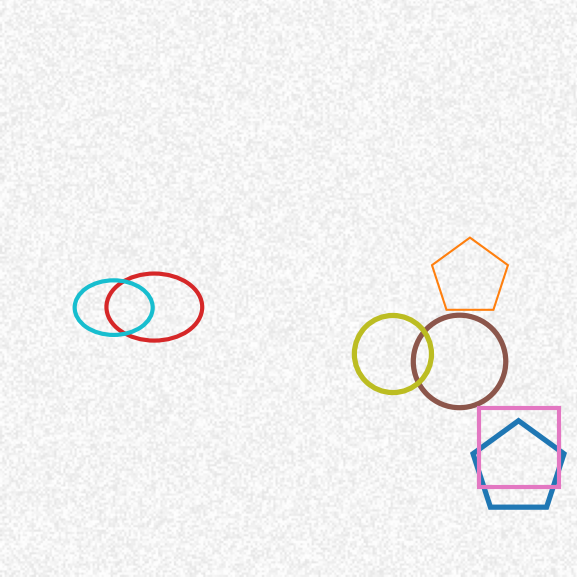[{"shape": "pentagon", "thickness": 2.5, "radius": 0.41, "center": [0.898, 0.188]}, {"shape": "pentagon", "thickness": 1, "radius": 0.35, "center": [0.814, 0.519]}, {"shape": "oval", "thickness": 2, "radius": 0.41, "center": [0.267, 0.467]}, {"shape": "circle", "thickness": 2.5, "radius": 0.4, "center": [0.796, 0.373]}, {"shape": "square", "thickness": 2, "radius": 0.34, "center": [0.899, 0.225]}, {"shape": "circle", "thickness": 2.5, "radius": 0.33, "center": [0.68, 0.386]}, {"shape": "oval", "thickness": 2, "radius": 0.34, "center": [0.197, 0.466]}]